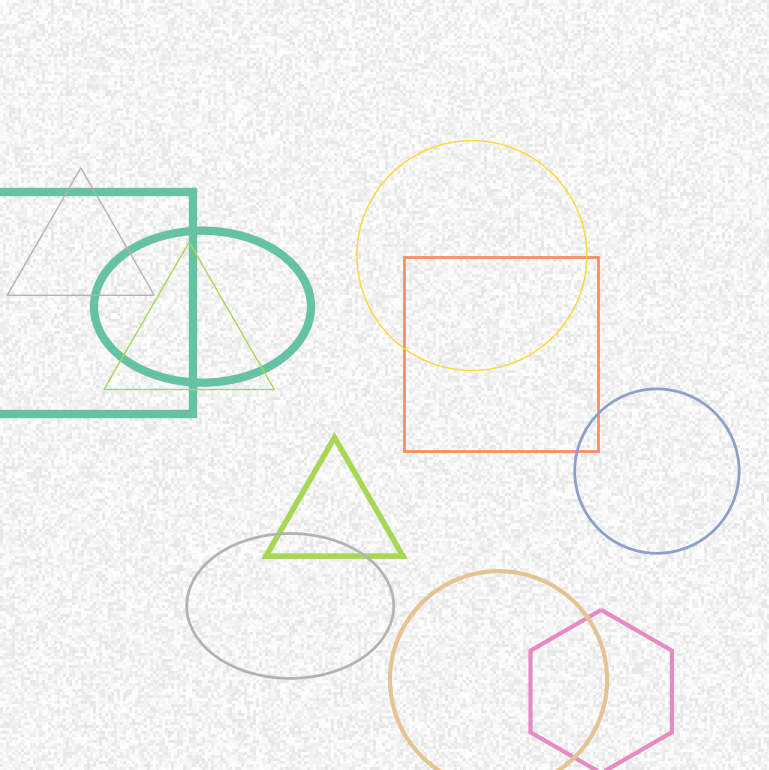[{"shape": "oval", "thickness": 3, "radius": 0.7, "center": [0.263, 0.602]}, {"shape": "square", "thickness": 3, "radius": 0.72, "center": [0.106, 0.607]}, {"shape": "square", "thickness": 1, "radius": 0.63, "center": [0.65, 0.54]}, {"shape": "circle", "thickness": 1, "radius": 0.53, "center": [0.853, 0.388]}, {"shape": "hexagon", "thickness": 1.5, "radius": 0.53, "center": [0.781, 0.102]}, {"shape": "triangle", "thickness": 0.5, "radius": 0.64, "center": [0.246, 0.558]}, {"shape": "triangle", "thickness": 2, "radius": 0.51, "center": [0.434, 0.329]}, {"shape": "circle", "thickness": 0.5, "radius": 0.75, "center": [0.613, 0.668]}, {"shape": "circle", "thickness": 1.5, "radius": 0.71, "center": [0.647, 0.117]}, {"shape": "triangle", "thickness": 0.5, "radius": 0.55, "center": [0.105, 0.672]}, {"shape": "oval", "thickness": 1, "radius": 0.67, "center": [0.377, 0.213]}]